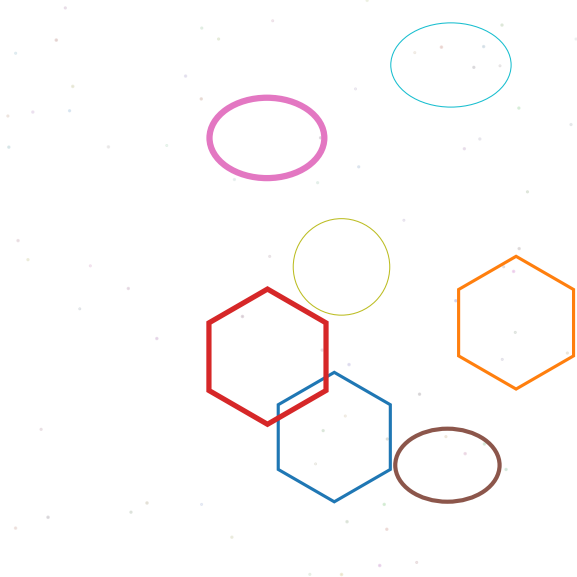[{"shape": "hexagon", "thickness": 1.5, "radius": 0.56, "center": [0.579, 0.242]}, {"shape": "hexagon", "thickness": 1.5, "radius": 0.57, "center": [0.894, 0.44]}, {"shape": "hexagon", "thickness": 2.5, "radius": 0.59, "center": [0.463, 0.382]}, {"shape": "oval", "thickness": 2, "radius": 0.45, "center": [0.775, 0.194]}, {"shape": "oval", "thickness": 3, "radius": 0.5, "center": [0.462, 0.76]}, {"shape": "circle", "thickness": 0.5, "radius": 0.42, "center": [0.591, 0.537]}, {"shape": "oval", "thickness": 0.5, "radius": 0.52, "center": [0.781, 0.887]}]